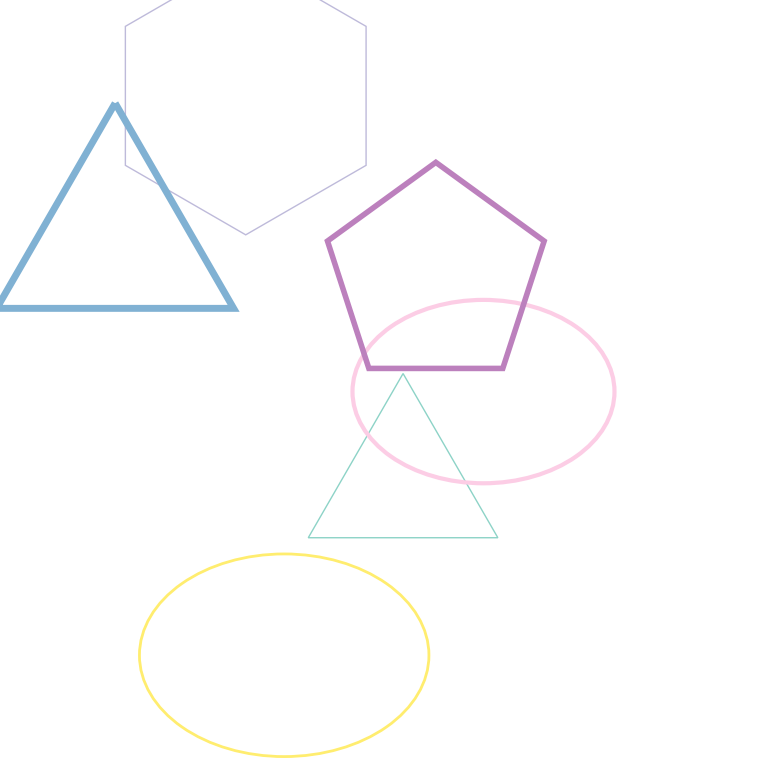[{"shape": "triangle", "thickness": 0.5, "radius": 0.71, "center": [0.523, 0.373]}, {"shape": "hexagon", "thickness": 0.5, "radius": 0.9, "center": [0.319, 0.876]}, {"shape": "triangle", "thickness": 2.5, "radius": 0.89, "center": [0.15, 0.688]}, {"shape": "oval", "thickness": 1.5, "radius": 0.85, "center": [0.628, 0.491]}, {"shape": "pentagon", "thickness": 2, "radius": 0.74, "center": [0.566, 0.641]}, {"shape": "oval", "thickness": 1, "radius": 0.94, "center": [0.369, 0.149]}]